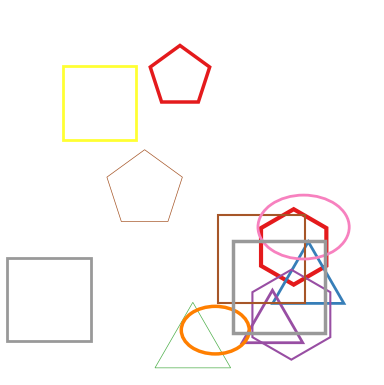[{"shape": "pentagon", "thickness": 2.5, "radius": 0.41, "center": [0.467, 0.801]}, {"shape": "hexagon", "thickness": 3, "radius": 0.49, "center": [0.763, 0.359]}, {"shape": "triangle", "thickness": 2, "radius": 0.53, "center": [0.801, 0.265]}, {"shape": "triangle", "thickness": 0.5, "radius": 0.57, "center": [0.501, 0.101]}, {"shape": "hexagon", "thickness": 1.5, "radius": 0.58, "center": [0.757, 0.183]}, {"shape": "triangle", "thickness": 2, "radius": 0.45, "center": [0.708, 0.155]}, {"shape": "oval", "thickness": 2.5, "radius": 0.44, "center": [0.559, 0.143]}, {"shape": "square", "thickness": 2, "radius": 0.48, "center": [0.258, 0.732]}, {"shape": "square", "thickness": 1.5, "radius": 0.57, "center": [0.679, 0.327]}, {"shape": "pentagon", "thickness": 0.5, "radius": 0.52, "center": [0.376, 0.508]}, {"shape": "oval", "thickness": 2, "radius": 0.59, "center": [0.789, 0.41]}, {"shape": "square", "thickness": 2, "radius": 0.54, "center": [0.127, 0.221]}, {"shape": "square", "thickness": 2.5, "radius": 0.6, "center": [0.724, 0.255]}]